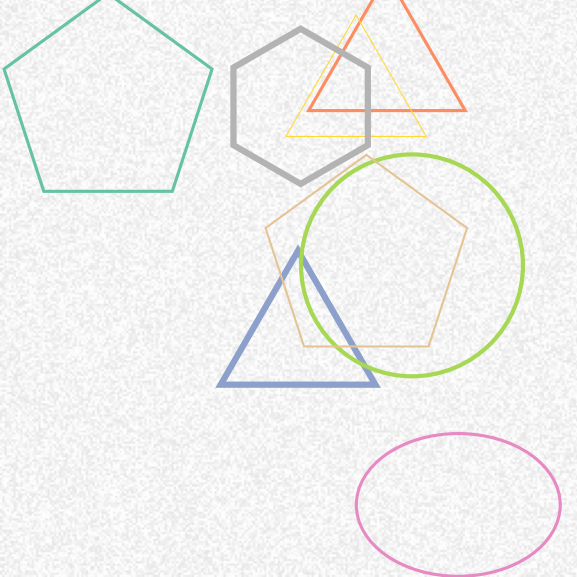[{"shape": "pentagon", "thickness": 1.5, "radius": 0.95, "center": [0.187, 0.821]}, {"shape": "triangle", "thickness": 1.5, "radius": 0.78, "center": [0.67, 0.886]}, {"shape": "triangle", "thickness": 3, "radius": 0.77, "center": [0.516, 0.41]}, {"shape": "oval", "thickness": 1.5, "radius": 0.88, "center": [0.794, 0.125]}, {"shape": "circle", "thickness": 2, "radius": 0.96, "center": [0.713, 0.54]}, {"shape": "triangle", "thickness": 0.5, "radius": 0.7, "center": [0.617, 0.833]}, {"shape": "pentagon", "thickness": 1, "radius": 0.92, "center": [0.634, 0.548]}, {"shape": "hexagon", "thickness": 3, "radius": 0.67, "center": [0.521, 0.815]}]